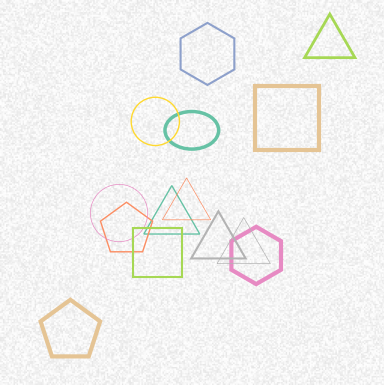[{"shape": "oval", "thickness": 2.5, "radius": 0.35, "center": [0.498, 0.662]}, {"shape": "triangle", "thickness": 1, "radius": 0.42, "center": [0.446, 0.434]}, {"shape": "triangle", "thickness": 0.5, "radius": 0.36, "center": [0.485, 0.465]}, {"shape": "pentagon", "thickness": 1, "radius": 0.36, "center": [0.329, 0.404]}, {"shape": "hexagon", "thickness": 1.5, "radius": 0.4, "center": [0.539, 0.86]}, {"shape": "circle", "thickness": 0.5, "radius": 0.37, "center": [0.309, 0.447]}, {"shape": "hexagon", "thickness": 3, "radius": 0.37, "center": [0.665, 0.337]}, {"shape": "square", "thickness": 1.5, "radius": 0.32, "center": [0.409, 0.345]}, {"shape": "triangle", "thickness": 2, "radius": 0.38, "center": [0.857, 0.888]}, {"shape": "circle", "thickness": 1, "radius": 0.31, "center": [0.403, 0.685]}, {"shape": "square", "thickness": 3, "radius": 0.42, "center": [0.746, 0.692]}, {"shape": "pentagon", "thickness": 3, "radius": 0.41, "center": [0.183, 0.14]}, {"shape": "triangle", "thickness": 0.5, "radius": 0.4, "center": [0.633, 0.355]}, {"shape": "triangle", "thickness": 1.5, "radius": 0.41, "center": [0.567, 0.369]}]